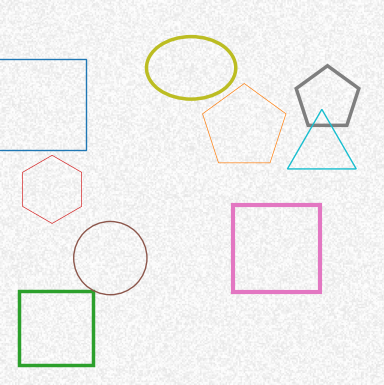[{"shape": "square", "thickness": 1, "radius": 0.59, "center": [0.106, 0.728]}, {"shape": "pentagon", "thickness": 0.5, "radius": 0.57, "center": [0.634, 0.669]}, {"shape": "square", "thickness": 2.5, "radius": 0.48, "center": [0.145, 0.148]}, {"shape": "hexagon", "thickness": 0.5, "radius": 0.44, "center": [0.135, 0.508]}, {"shape": "circle", "thickness": 1, "radius": 0.48, "center": [0.287, 0.33]}, {"shape": "square", "thickness": 3, "radius": 0.56, "center": [0.718, 0.355]}, {"shape": "pentagon", "thickness": 2.5, "radius": 0.43, "center": [0.851, 0.744]}, {"shape": "oval", "thickness": 2.5, "radius": 0.58, "center": [0.496, 0.824]}, {"shape": "triangle", "thickness": 1, "radius": 0.52, "center": [0.836, 0.613]}]